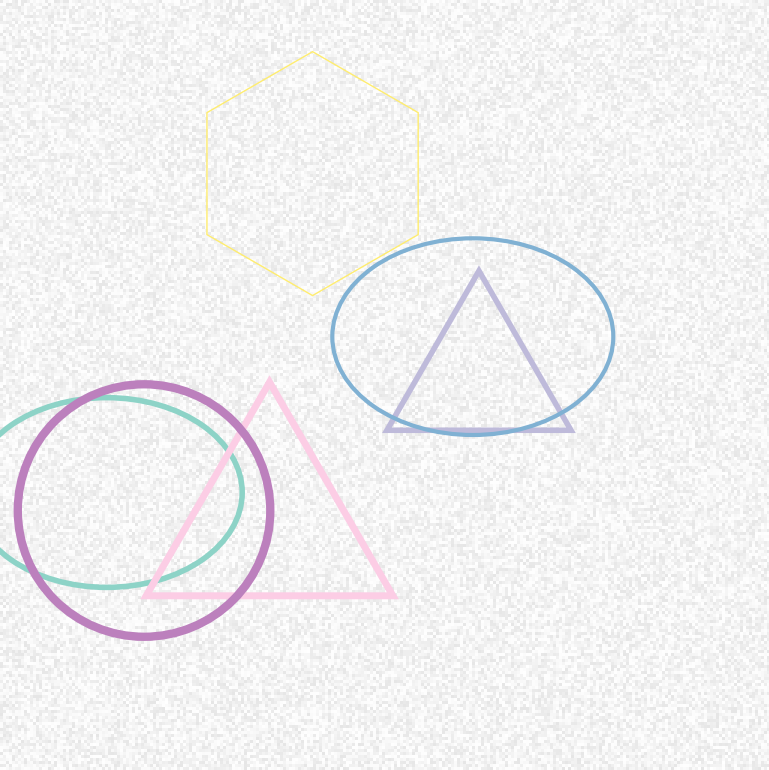[{"shape": "oval", "thickness": 2, "radius": 0.88, "center": [0.139, 0.36]}, {"shape": "triangle", "thickness": 2, "radius": 0.69, "center": [0.622, 0.51]}, {"shape": "oval", "thickness": 1.5, "radius": 0.91, "center": [0.614, 0.563]}, {"shape": "triangle", "thickness": 2.5, "radius": 0.92, "center": [0.35, 0.319]}, {"shape": "circle", "thickness": 3, "radius": 0.82, "center": [0.187, 0.337]}, {"shape": "hexagon", "thickness": 0.5, "radius": 0.79, "center": [0.406, 0.775]}]